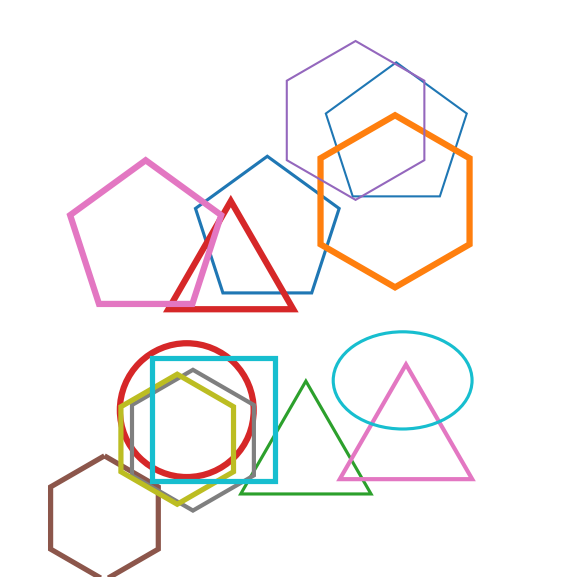[{"shape": "pentagon", "thickness": 1.5, "radius": 0.65, "center": [0.463, 0.598]}, {"shape": "pentagon", "thickness": 1, "radius": 0.64, "center": [0.686, 0.763]}, {"shape": "hexagon", "thickness": 3, "radius": 0.74, "center": [0.684, 0.651]}, {"shape": "triangle", "thickness": 1.5, "radius": 0.65, "center": [0.53, 0.209]}, {"shape": "triangle", "thickness": 3, "radius": 0.62, "center": [0.4, 0.526]}, {"shape": "circle", "thickness": 3, "radius": 0.58, "center": [0.323, 0.289]}, {"shape": "hexagon", "thickness": 1, "radius": 0.69, "center": [0.616, 0.791]}, {"shape": "hexagon", "thickness": 2.5, "radius": 0.54, "center": [0.181, 0.102]}, {"shape": "pentagon", "thickness": 3, "radius": 0.69, "center": [0.252, 0.584]}, {"shape": "triangle", "thickness": 2, "radius": 0.66, "center": [0.703, 0.236]}, {"shape": "hexagon", "thickness": 2, "radius": 0.61, "center": [0.334, 0.237]}, {"shape": "hexagon", "thickness": 2.5, "radius": 0.56, "center": [0.307, 0.239]}, {"shape": "oval", "thickness": 1.5, "radius": 0.6, "center": [0.697, 0.34]}, {"shape": "square", "thickness": 2.5, "radius": 0.53, "center": [0.37, 0.273]}]